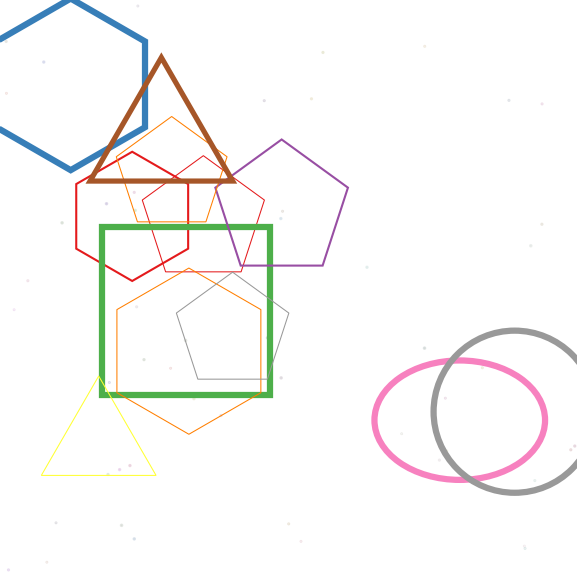[{"shape": "hexagon", "thickness": 1, "radius": 0.56, "center": [0.229, 0.624]}, {"shape": "pentagon", "thickness": 0.5, "radius": 0.56, "center": [0.352, 0.618]}, {"shape": "hexagon", "thickness": 3, "radius": 0.74, "center": [0.122, 0.853]}, {"shape": "square", "thickness": 3, "radius": 0.72, "center": [0.322, 0.461]}, {"shape": "pentagon", "thickness": 1, "radius": 0.6, "center": [0.488, 0.637]}, {"shape": "hexagon", "thickness": 0.5, "radius": 0.72, "center": [0.327, 0.391]}, {"shape": "pentagon", "thickness": 0.5, "radius": 0.5, "center": [0.297, 0.697]}, {"shape": "triangle", "thickness": 0.5, "radius": 0.57, "center": [0.171, 0.233]}, {"shape": "triangle", "thickness": 2.5, "radius": 0.71, "center": [0.279, 0.757]}, {"shape": "oval", "thickness": 3, "radius": 0.74, "center": [0.796, 0.272]}, {"shape": "pentagon", "thickness": 0.5, "radius": 0.51, "center": [0.403, 0.425]}, {"shape": "circle", "thickness": 3, "radius": 0.7, "center": [0.891, 0.286]}]